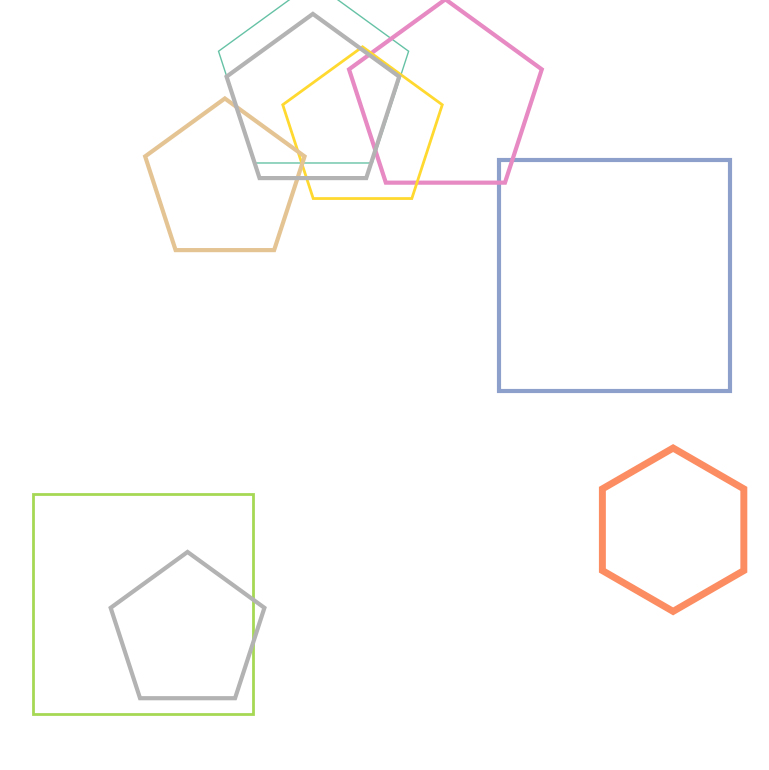[{"shape": "pentagon", "thickness": 0.5, "radius": 0.65, "center": [0.407, 0.893]}, {"shape": "hexagon", "thickness": 2.5, "radius": 0.53, "center": [0.874, 0.312]}, {"shape": "square", "thickness": 1.5, "radius": 0.75, "center": [0.798, 0.642]}, {"shape": "pentagon", "thickness": 1.5, "radius": 0.66, "center": [0.578, 0.869]}, {"shape": "square", "thickness": 1, "radius": 0.71, "center": [0.186, 0.216]}, {"shape": "pentagon", "thickness": 1, "radius": 0.54, "center": [0.471, 0.83]}, {"shape": "pentagon", "thickness": 1.5, "radius": 0.54, "center": [0.292, 0.763]}, {"shape": "pentagon", "thickness": 1.5, "radius": 0.52, "center": [0.244, 0.178]}, {"shape": "pentagon", "thickness": 1.5, "radius": 0.59, "center": [0.406, 0.864]}]